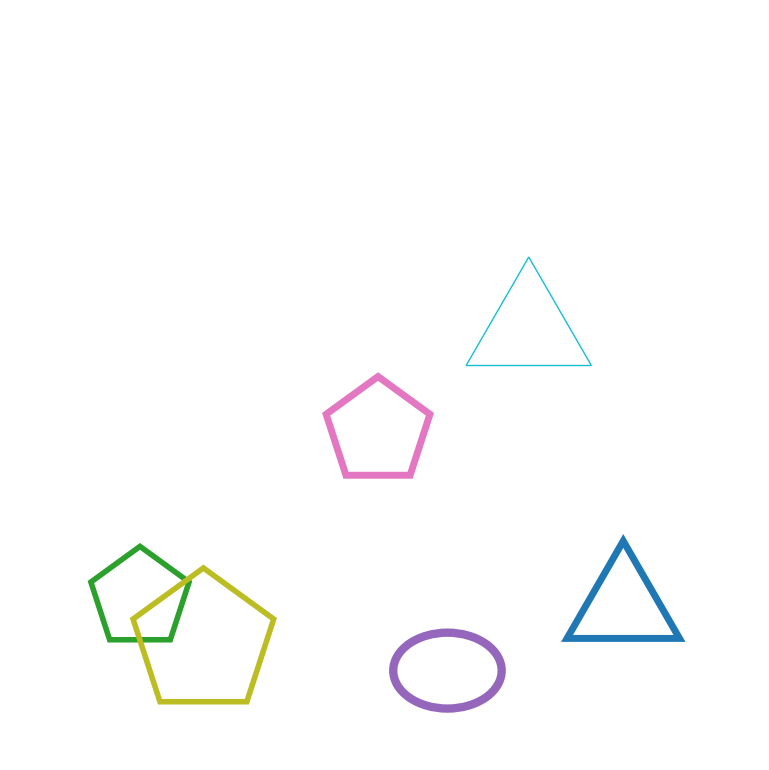[{"shape": "triangle", "thickness": 2.5, "radius": 0.42, "center": [0.809, 0.213]}, {"shape": "pentagon", "thickness": 2, "radius": 0.34, "center": [0.182, 0.223]}, {"shape": "oval", "thickness": 3, "radius": 0.35, "center": [0.581, 0.129]}, {"shape": "pentagon", "thickness": 2.5, "radius": 0.35, "center": [0.491, 0.44]}, {"shape": "pentagon", "thickness": 2, "radius": 0.48, "center": [0.264, 0.166]}, {"shape": "triangle", "thickness": 0.5, "radius": 0.47, "center": [0.687, 0.572]}]